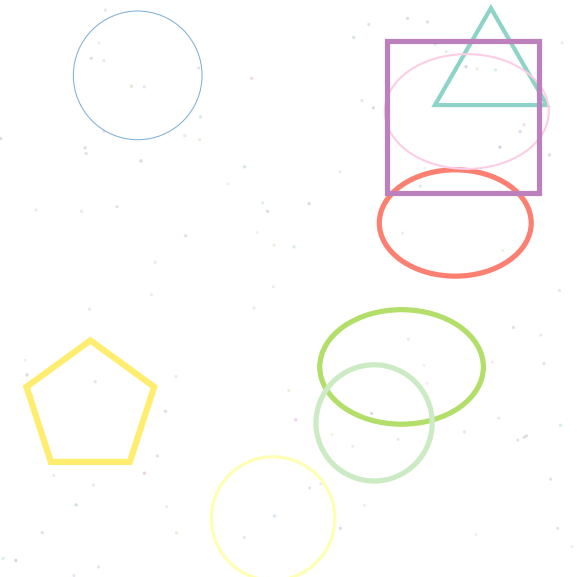[{"shape": "triangle", "thickness": 2, "radius": 0.56, "center": [0.85, 0.873]}, {"shape": "circle", "thickness": 1.5, "radius": 0.53, "center": [0.473, 0.101]}, {"shape": "oval", "thickness": 2.5, "radius": 0.66, "center": [0.788, 0.613]}, {"shape": "circle", "thickness": 0.5, "radius": 0.56, "center": [0.238, 0.869]}, {"shape": "oval", "thickness": 2.5, "radius": 0.71, "center": [0.695, 0.364]}, {"shape": "oval", "thickness": 1, "radius": 0.71, "center": [0.808, 0.806]}, {"shape": "square", "thickness": 2.5, "radius": 0.66, "center": [0.801, 0.796]}, {"shape": "circle", "thickness": 2.5, "radius": 0.5, "center": [0.648, 0.267]}, {"shape": "pentagon", "thickness": 3, "radius": 0.58, "center": [0.156, 0.293]}]